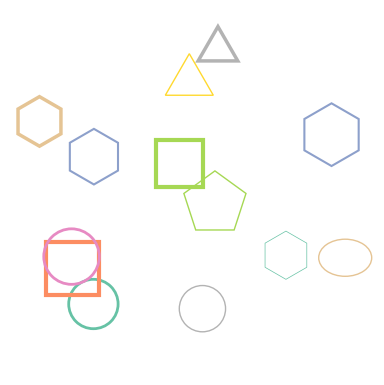[{"shape": "hexagon", "thickness": 0.5, "radius": 0.31, "center": [0.743, 0.337]}, {"shape": "circle", "thickness": 2, "radius": 0.32, "center": [0.243, 0.21]}, {"shape": "square", "thickness": 3, "radius": 0.35, "center": [0.189, 0.302]}, {"shape": "hexagon", "thickness": 1.5, "radius": 0.41, "center": [0.861, 0.65]}, {"shape": "hexagon", "thickness": 1.5, "radius": 0.36, "center": [0.244, 0.593]}, {"shape": "circle", "thickness": 2, "radius": 0.36, "center": [0.186, 0.334]}, {"shape": "square", "thickness": 3, "radius": 0.31, "center": [0.467, 0.576]}, {"shape": "pentagon", "thickness": 1, "radius": 0.42, "center": [0.558, 0.471]}, {"shape": "triangle", "thickness": 1, "radius": 0.36, "center": [0.492, 0.789]}, {"shape": "hexagon", "thickness": 2.5, "radius": 0.32, "center": [0.103, 0.685]}, {"shape": "oval", "thickness": 1, "radius": 0.34, "center": [0.897, 0.331]}, {"shape": "circle", "thickness": 1, "radius": 0.3, "center": [0.526, 0.198]}, {"shape": "triangle", "thickness": 2.5, "radius": 0.3, "center": [0.566, 0.871]}]